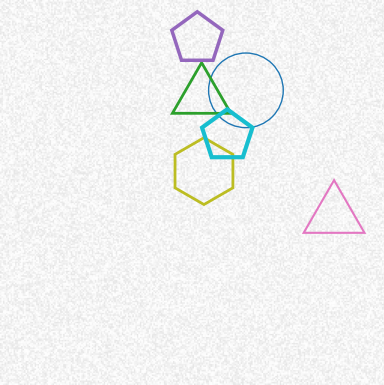[{"shape": "circle", "thickness": 1, "radius": 0.48, "center": [0.639, 0.765]}, {"shape": "triangle", "thickness": 2, "radius": 0.44, "center": [0.524, 0.75]}, {"shape": "pentagon", "thickness": 2.5, "radius": 0.35, "center": [0.512, 0.9]}, {"shape": "triangle", "thickness": 1.5, "radius": 0.46, "center": [0.868, 0.441]}, {"shape": "hexagon", "thickness": 2, "radius": 0.43, "center": [0.53, 0.556]}, {"shape": "pentagon", "thickness": 3, "radius": 0.34, "center": [0.59, 0.647]}]